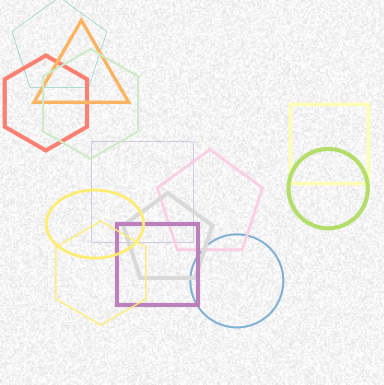[{"shape": "pentagon", "thickness": 0.5, "radius": 0.65, "center": [0.154, 0.878]}, {"shape": "square", "thickness": 2.5, "radius": 0.51, "center": [0.855, 0.628]}, {"shape": "square", "thickness": 0.5, "radius": 0.66, "center": [0.369, 0.502]}, {"shape": "hexagon", "thickness": 3, "radius": 0.62, "center": [0.119, 0.733]}, {"shape": "circle", "thickness": 1.5, "radius": 0.6, "center": [0.615, 0.27]}, {"shape": "triangle", "thickness": 2.5, "radius": 0.71, "center": [0.211, 0.805]}, {"shape": "circle", "thickness": 3, "radius": 0.52, "center": [0.852, 0.51]}, {"shape": "pentagon", "thickness": 2, "radius": 0.72, "center": [0.545, 0.468]}, {"shape": "pentagon", "thickness": 3, "radius": 0.61, "center": [0.436, 0.377]}, {"shape": "square", "thickness": 3, "radius": 0.52, "center": [0.409, 0.313]}, {"shape": "hexagon", "thickness": 1.5, "radius": 0.71, "center": [0.235, 0.73]}, {"shape": "hexagon", "thickness": 1, "radius": 0.67, "center": [0.262, 0.291]}, {"shape": "oval", "thickness": 2, "radius": 0.63, "center": [0.246, 0.418]}]